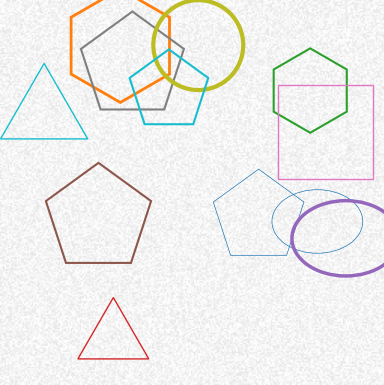[{"shape": "oval", "thickness": 0.5, "radius": 0.59, "center": [0.824, 0.425]}, {"shape": "pentagon", "thickness": 0.5, "radius": 0.62, "center": [0.672, 0.437]}, {"shape": "hexagon", "thickness": 2, "radius": 0.74, "center": [0.312, 0.881]}, {"shape": "hexagon", "thickness": 1.5, "radius": 0.55, "center": [0.806, 0.765]}, {"shape": "triangle", "thickness": 1, "radius": 0.53, "center": [0.294, 0.121]}, {"shape": "oval", "thickness": 2.5, "radius": 0.7, "center": [0.898, 0.381]}, {"shape": "pentagon", "thickness": 1.5, "radius": 0.72, "center": [0.256, 0.433]}, {"shape": "square", "thickness": 1, "radius": 0.61, "center": [0.845, 0.657]}, {"shape": "pentagon", "thickness": 1.5, "radius": 0.7, "center": [0.344, 0.829]}, {"shape": "circle", "thickness": 3, "radius": 0.58, "center": [0.515, 0.883]}, {"shape": "pentagon", "thickness": 1.5, "radius": 0.54, "center": [0.439, 0.764]}, {"shape": "triangle", "thickness": 1, "radius": 0.65, "center": [0.115, 0.705]}]